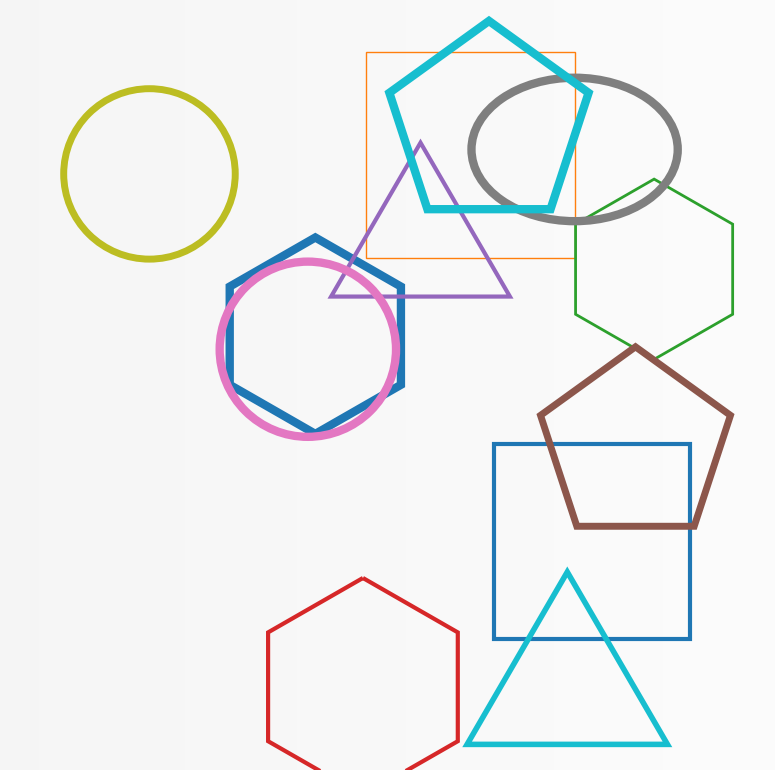[{"shape": "square", "thickness": 1.5, "radius": 0.63, "center": [0.764, 0.297]}, {"shape": "hexagon", "thickness": 3, "radius": 0.64, "center": [0.407, 0.564]}, {"shape": "square", "thickness": 0.5, "radius": 0.67, "center": [0.607, 0.799]}, {"shape": "hexagon", "thickness": 1, "radius": 0.59, "center": [0.844, 0.65]}, {"shape": "hexagon", "thickness": 1.5, "radius": 0.71, "center": [0.468, 0.108]}, {"shape": "triangle", "thickness": 1.5, "radius": 0.67, "center": [0.543, 0.681]}, {"shape": "pentagon", "thickness": 2.5, "radius": 0.64, "center": [0.82, 0.421]}, {"shape": "circle", "thickness": 3, "radius": 0.57, "center": [0.397, 0.546]}, {"shape": "oval", "thickness": 3, "radius": 0.67, "center": [0.741, 0.806]}, {"shape": "circle", "thickness": 2.5, "radius": 0.55, "center": [0.193, 0.774]}, {"shape": "pentagon", "thickness": 3, "radius": 0.68, "center": [0.631, 0.838]}, {"shape": "triangle", "thickness": 2, "radius": 0.75, "center": [0.732, 0.108]}]